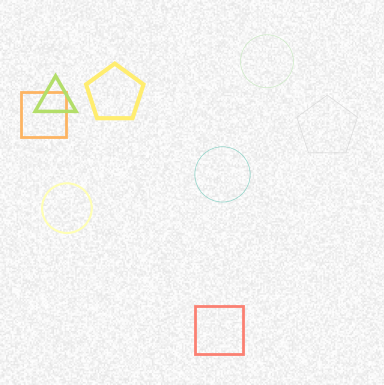[{"shape": "circle", "thickness": 0.5, "radius": 0.36, "center": [0.578, 0.547]}, {"shape": "circle", "thickness": 1.5, "radius": 0.32, "center": [0.174, 0.459]}, {"shape": "square", "thickness": 2, "radius": 0.31, "center": [0.57, 0.143]}, {"shape": "square", "thickness": 2, "radius": 0.3, "center": [0.113, 0.703]}, {"shape": "triangle", "thickness": 2.5, "radius": 0.31, "center": [0.144, 0.741]}, {"shape": "pentagon", "thickness": 0.5, "radius": 0.41, "center": [0.85, 0.67]}, {"shape": "circle", "thickness": 0.5, "radius": 0.34, "center": [0.693, 0.841]}, {"shape": "pentagon", "thickness": 3, "radius": 0.39, "center": [0.298, 0.756]}]